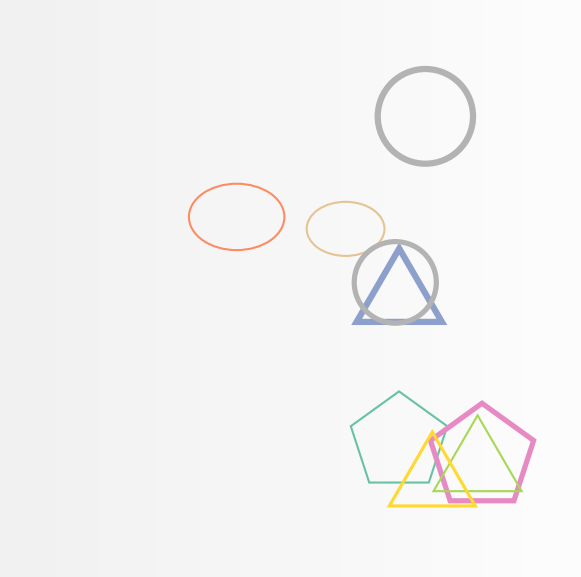[{"shape": "pentagon", "thickness": 1, "radius": 0.44, "center": [0.687, 0.234]}, {"shape": "oval", "thickness": 1, "radius": 0.41, "center": [0.407, 0.624]}, {"shape": "triangle", "thickness": 3, "radius": 0.42, "center": [0.687, 0.484]}, {"shape": "pentagon", "thickness": 2.5, "radius": 0.47, "center": [0.829, 0.207]}, {"shape": "triangle", "thickness": 1, "radius": 0.44, "center": [0.822, 0.192]}, {"shape": "triangle", "thickness": 1.5, "radius": 0.43, "center": [0.744, 0.166]}, {"shape": "oval", "thickness": 1, "radius": 0.33, "center": [0.595, 0.603]}, {"shape": "circle", "thickness": 2.5, "radius": 0.35, "center": [0.68, 0.51]}, {"shape": "circle", "thickness": 3, "radius": 0.41, "center": [0.732, 0.798]}]